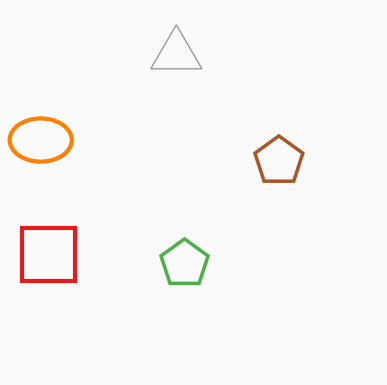[{"shape": "square", "thickness": 3, "radius": 0.34, "center": [0.125, 0.339]}, {"shape": "pentagon", "thickness": 2.5, "radius": 0.32, "center": [0.476, 0.316]}, {"shape": "oval", "thickness": 3, "radius": 0.4, "center": [0.105, 0.636]}, {"shape": "pentagon", "thickness": 2.5, "radius": 0.33, "center": [0.72, 0.582]}, {"shape": "triangle", "thickness": 1, "radius": 0.38, "center": [0.455, 0.859]}]